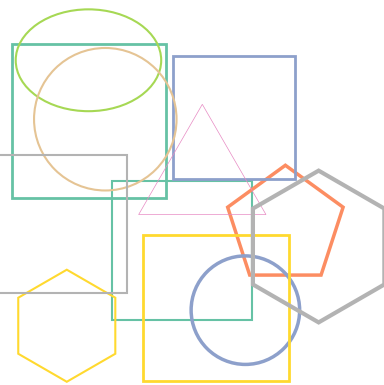[{"shape": "square", "thickness": 2, "radius": 1.0, "center": [0.23, 0.686]}, {"shape": "square", "thickness": 1.5, "radius": 0.91, "center": [0.473, 0.35]}, {"shape": "pentagon", "thickness": 2.5, "radius": 0.79, "center": [0.741, 0.413]}, {"shape": "square", "thickness": 2, "radius": 0.8, "center": [0.608, 0.695]}, {"shape": "circle", "thickness": 2.5, "radius": 0.7, "center": [0.637, 0.194]}, {"shape": "triangle", "thickness": 0.5, "radius": 0.95, "center": [0.525, 0.538]}, {"shape": "oval", "thickness": 1.5, "radius": 0.94, "center": [0.23, 0.843]}, {"shape": "square", "thickness": 2, "radius": 0.95, "center": [0.56, 0.201]}, {"shape": "hexagon", "thickness": 1.5, "radius": 0.73, "center": [0.173, 0.154]}, {"shape": "circle", "thickness": 1.5, "radius": 0.93, "center": [0.273, 0.69]}, {"shape": "square", "thickness": 1.5, "radius": 0.9, "center": [0.151, 0.418]}, {"shape": "hexagon", "thickness": 3, "radius": 0.99, "center": [0.828, 0.36]}]